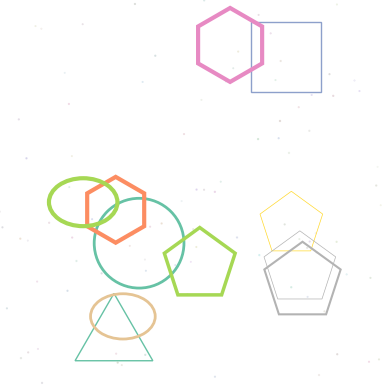[{"shape": "triangle", "thickness": 1, "radius": 0.58, "center": [0.296, 0.121]}, {"shape": "circle", "thickness": 2, "radius": 0.58, "center": [0.361, 0.368]}, {"shape": "hexagon", "thickness": 3, "radius": 0.43, "center": [0.3, 0.455]}, {"shape": "square", "thickness": 1, "radius": 0.45, "center": [0.744, 0.851]}, {"shape": "hexagon", "thickness": 3, "radius": 0.48, "center": [0.598, 0.883]}, {"shape": "pentagon", "thickness": 2.5, "radius": 0.48, "center": [0.519, 0.312]}, {"shape": "oval", "thickness": 3, "radius": 0.44, "center": [0.216, 0.475]}, {"shape": "pentagon", "thickness": 0.5, "radius": 0.43, "center": [0.757, 0.418]}, {"shape": "oval", "thickness": 2, "radius": 0.42, "center": [0.319, 0.178]}, {"shape": "pentagon", "thickness": 0.5, "radius": 0.49, "center": [0.779, 0.303]}, {"shape": "pentagon", "thickness": 1.5, "radius": 0.52, "center": [0.786, 0.268]}]